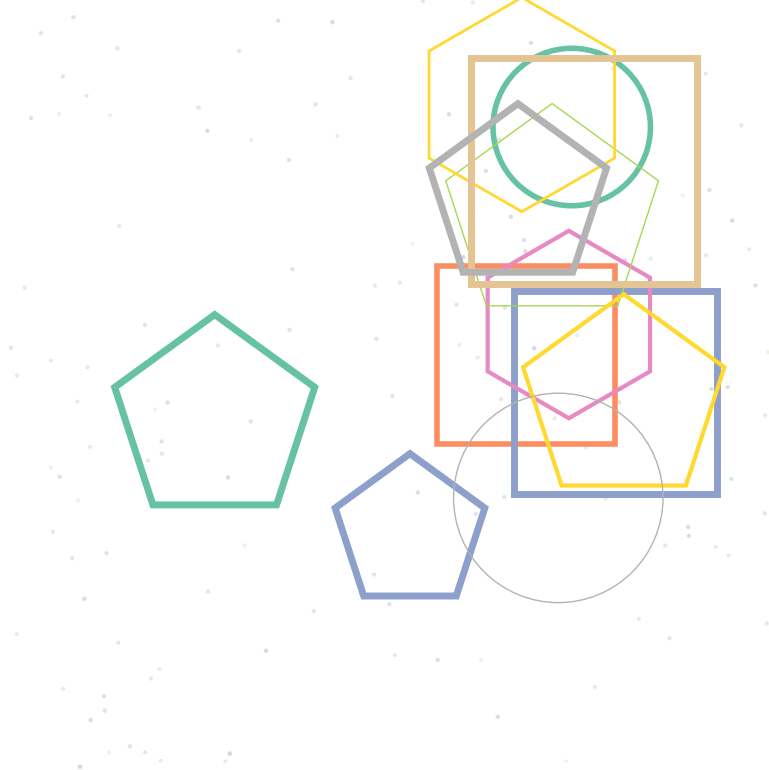[{"shape": "pentagon", "thickness": 2.5, "radius": 0.68, "center": [0.279, 0.455]}, {"shape": "circle", "thickness": 2, "radius": 0.51, "center": [0.743, 0.835]}, {"shape": "square", "thickness": 2, "radius": 0.58, "center": [0.683, 0.539]}, {"shape": "pentagon", "thickness": 2.5, "radius": 0.51, "center": [0.532, 0.309]}, {"shape": "square", "thickness": 2.5, "radius": 0.66, "center": [0.799, 0.49]}, {"shape": "hexagon", "thickness": 1.5, "radius": 0.61, "center": [0.739, 0.579]}, {"shape": "pentagon", "thickness": 0.5, "radius": 0.73, "center": [0.717, 0.72]}, {"shape": "hexagon", "thickness": 1, "radius": 0.7, "center": [0.678, 0.864]}, {"shape": "pentagon", "thickness": 1.5, "radius": 0.69, "center": [0.81, 0.481]}, {"shape": "square", "thickness": 2.5, "radius": 0.73, "center": [0.759, 0.778]}, {"shape": "circle", "thickness": 0.5, "radius": 0.68, "center": [0.725, 0.353]}, {"shape": "pentagon", "thickness": 2.5, "radius": 0.61, "center": [0.673, 0.744]}]